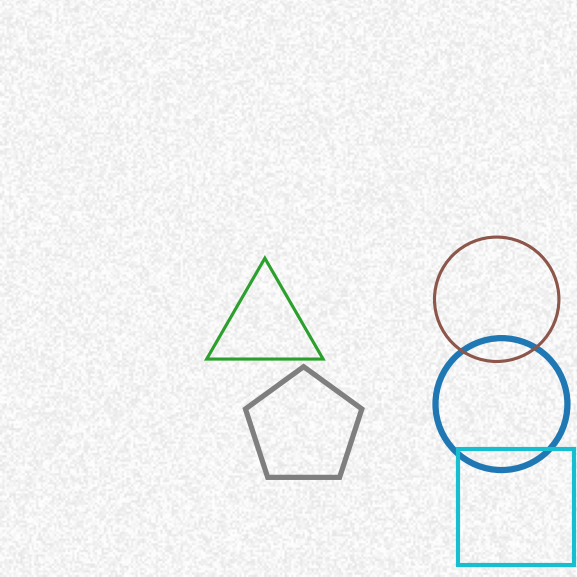[{"shape": "circle", "thickness": 3, "radius": 0.57, "center": [0.868, 0.299]}, {"shape": "triangle", "thickness": 1.5, "radius": 0.58, "center": [0.459, 0.436]}, {"shape": "circle", "thickness": 1.5, "radius": 0.54, "center": [0.86, 0.481]}, {"shape": "pentagon", "thickness": 2.5, "radius": 0.53, "center": [0.526, 0.258]}, {"shape": "square", "thickness": 2, "radius": 0.5, "center": [0.893, 0.122]}]